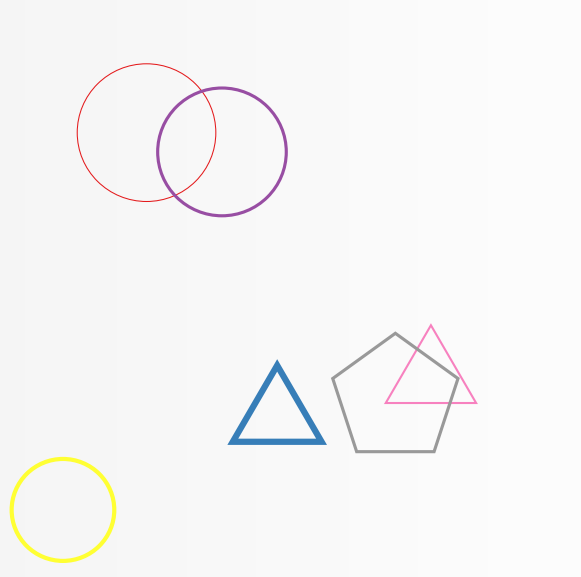[{"shape": "circle", "thickness": 0.5, "radius": 0.6, "center": [0.252, 0.769]}, {"shape": "triangle", "thickness": 3, "radius": 0.44, "center": [0.477, 0.278]}, {"shape": "circle", "thickness": 1.5, "radius": 0.55, "center": [0.382, 0.736]}, {"shape": "circle", "thickness": 2, "radius": 0.44, "center": [0.108, 0.116]}, {"shape": "triangle", "thickness": 1, "radius": 0.45, "center": [0.741, 0.346]}, {"shape": "pentagon", "thickness": 1.5, "radius": 0.57, "center": [0.68, 0.309]}]